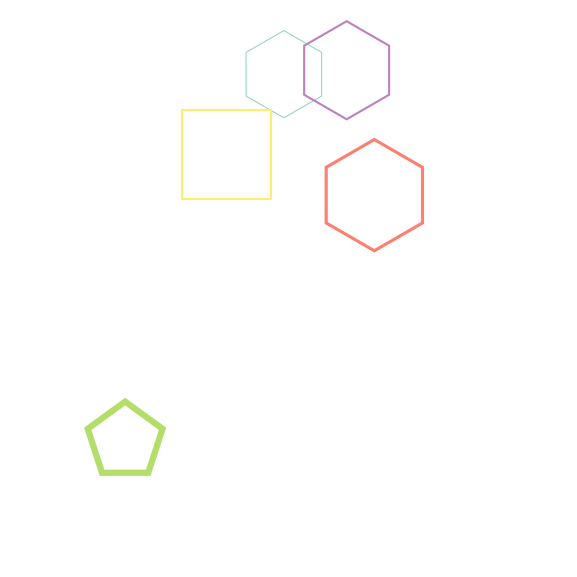[{"shape": "hexagon", "thickness": 0.5, "radius": 0.38, "center": [0.492, 0.871]}, {"shape": "hexagon", "thickness": 1.5, "radius": 0.48, "center": [0.648, 0.661]}, {"shape": "pentagon", "thickness": 3, "radius": 0.34, "center": [0.217, 0.236]}, {"shape": "hexagon", "thickness": 1, "radius": 0.42, "center": [0.6, 0.878]}, {"shape": "square", "thickness": 1, "radius": 0.38, "center": [0.392, 0.732]}]